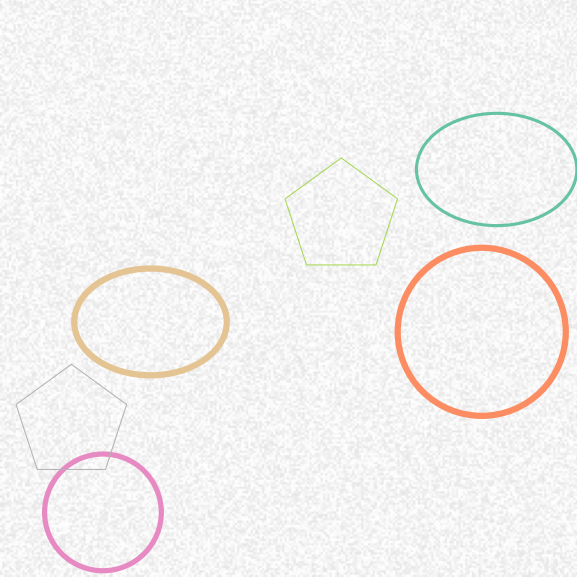[{"shape": "oval", "thickness": 1.5, "radius": 0.69, "center": [0.86, 0.706]}, {"shape": "circle", "thickness": 3, "radius": 0.73, "center": [0.834, 0.425]}, {"shape": "circle", "thickness": 2.5, "radius": 0.51, "center": [0.178, 0.112]}, {"shape": "pentagon", "thickness": 0.5, "radius": 0.51, "center": [0.591, 0.623]}, {"shape": "oval", "thickness": 3, "radius": 0.66, "center": [0.261, 0.442]}, {"shape": "pentagon", "thickness": 0.5, "radius": 0.5, "center": [0.124, 0.268]}]